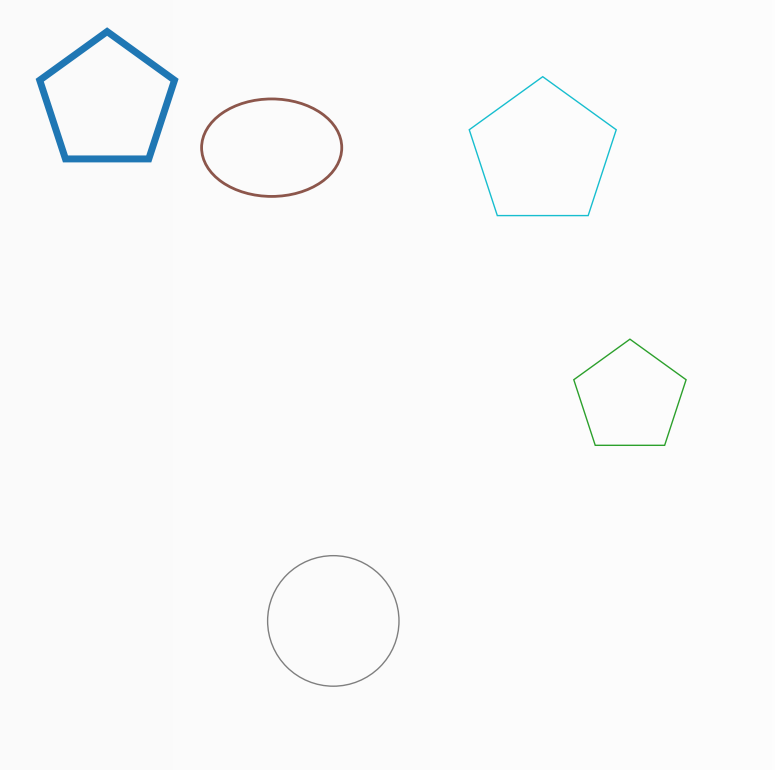[{"shape": "pentagon", "thickness": 2.5, "radius": 0.46, "center": [0.138, 0.868]}, {"shape": "pentagon", "thickness": 0.5, "radius": 0.38, "center": [0.813, 0.483]}, {"shape": "oval", "thickness": 1, "radius": 0.45, "center": [0.351, 0.808]}, {"shape": "circle", "thickness": 0.5, "radius": 0.42, "center": [0.43, 0.194]}, {"shape": "pentagon", "thickness": 0.5, "radius": 0.5, "center": [0.7, 0.801]}]